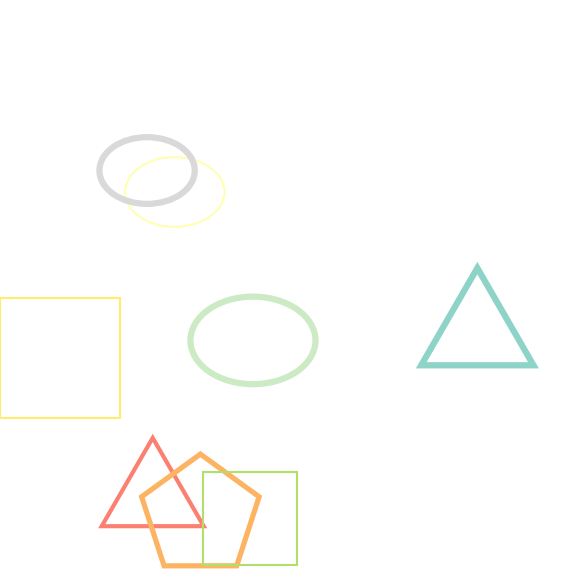[{"shape": "triangle", "thickness": 3, "radius": 0.56, "center": [0.827, 0.423]}, {"shape": "oval", "thickness": 1, "radius": 0.43, "center": [0.303, 0.667]}, {"shape": "triangle", "thickness": 2, "radius": 0.51, "center": [0.264, 0.139]}, {"shape": "pentagon", "thickness": 2.5, "radius": 0.53, "center": [0.347, 0.106]}, {"shape": "square", "thickness": 1, "radius": 0.4, "center": [0.433, 0.101]}, {"shape": "oval", "thickness": 3, "radius": 0.41, "center": [0.255, 0.704]}, {"shape": "oval", "thickness": 3, "radius": 0.54, "center": [0.438, 0.41]}, {"shape": "square", "thickness": 1, "radius": 0.52, "center": [0.104, 0.379]}]